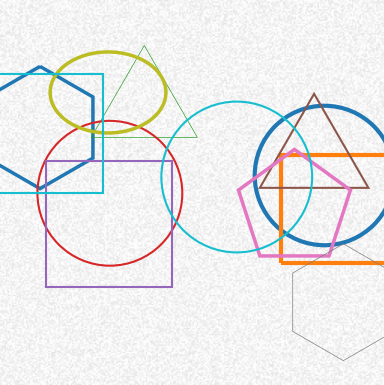[{"shape": "hexagon", "thickness": 2.5, "radius": 0.79, "center": [0.104, 0.669]}, {"shape": "circle", "thickness": 3, "radius": 0.91, "center": [0.843, 0.544]}, {"shape": "square", "thickness": 3, "radius": 0.7, "center": [0.872, 0.456]}, {"shape": "triangle", "thickness": 0.5, "radius": 0.8, "center": [0.375, 0.723]}, {"shape": "circle", "thickness": 1.5, "radius": 0.94, "center": [0.285, 0.498]}, {"shape": "square", "thickness": 1.5, "radius": 0.82, "center": [0.282, 0.419]}, {"shape": "triangle", "thickness": 1.5, "radius": 0.81, "center": [0.816, 0.593]}, {"shape": "pentagon", "thickness": 2.5, "radius": 0.76, "center": [0.765, 0.459]}, {"shape": "hexagon", "thickness": 0.5, "radius": 0.76, "center": [0.892, 0.215]}, {"shape": "oval", "thickness": 2.5, "radius": 0.75, "center": [0.281, 0.76]}, {"shape": "circle", "thickness": 1.5, "radius": 0.98, "center": [0.615, 0.54]}, {"shape": "square", "thickness": 1.5, "radius": 0.77, "center": [0.114, 0.654]}]